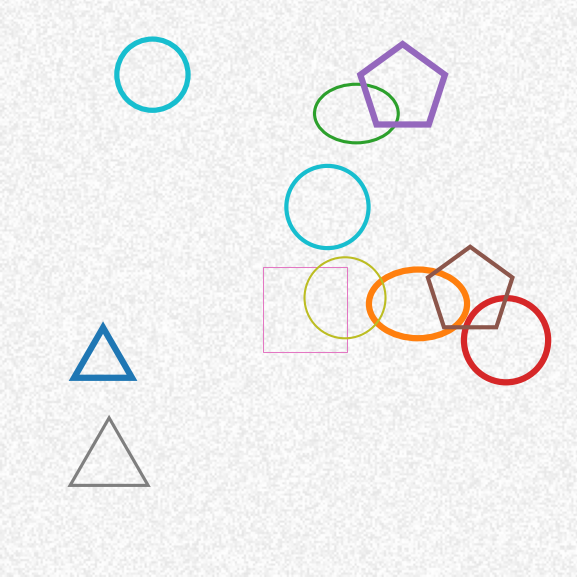[{"shape": "triangle", "thickness": 3, "radius": 0.29, "center": [0.178, 0.374]}, {"shape": "oval", "thickness": 3, "radius": 0.42, "center": [0.724, 0.473]}, {"shape": "oval", "thickness": 1.5, "radius": 0.36, "center": [0.617, 0.803]}, {"shape": "circle", "thickness": 3, "radius": 0.36, "center": [0.876, 0.41]}, {"shape": "pentagon", "thickness": 3, "radius": 0.38, "center": [0.697, 0.846]}, {"shape": "pentagon", "thickness": 2, "radius": 0.39, "center": [0.814, 0.495]}, {"shape": "square", "thickness": 0.5, "radius": 0.37, "center": [0.528, 0.463]}, {"shape": "triangle", "thickness": 1.5, "radius": 0.39, "center": [0.189, 0.198]}, {"shape": "circle", "thickness": 1, "radius": 0.35, "center": [0.597, 0.483]}, {"shape": "circle", "thickness": 2.5, "radius": 0.31, "center": [0.264, 0.87]}, {"shape": "circle", "thickness": 2, "radius": 0.36, "center": [0.567, 0.641]}]